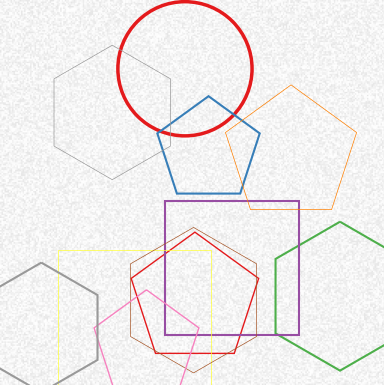[{"shape": "circle", "thickness": 2.5, "radius": 0.87, "center": [0.48, 0.821]}, {"shape": "pentagon", "thickness": 1, "radius": 0.87, "center": [0.506, 0.223]}, {"shape": "pentagon", "thickness": 1.5, "radius": 0.7, "center": [0.542, 0.61]}, {"shape": "hexagon", "thickness": 1.5, "radius": 0.97, "center": [0.883, 0.231]}, {"shape": "square", "thickness": 1.5, "radius": 0.87, "center": [0.603, 0.305]}, {"shape": "pentagon", "thickness": 0.5, "radius": 0.9, "center": [0.756, 0.6]}, {"shape": "square", "thickness": 0.5, "radius": 0.99, "center": [0.348, 0.153]}, {"shape": "hexagon", "thickness": 0.5, "radius": 0.94, "center": [0.503, 0.22]}, {"shape": "pentagon", "thickness": 1, "radius": 0.72, "center": [0.38, 0.104]}, {"shape": "hexagon", "thickness": 1.5, "radius": 0.84, "center": [0.107, 0.149]}, {"shape": "hexagon", "thickness": 0.5, "radius": 0.87, "center": [0.292, 0.708]}]